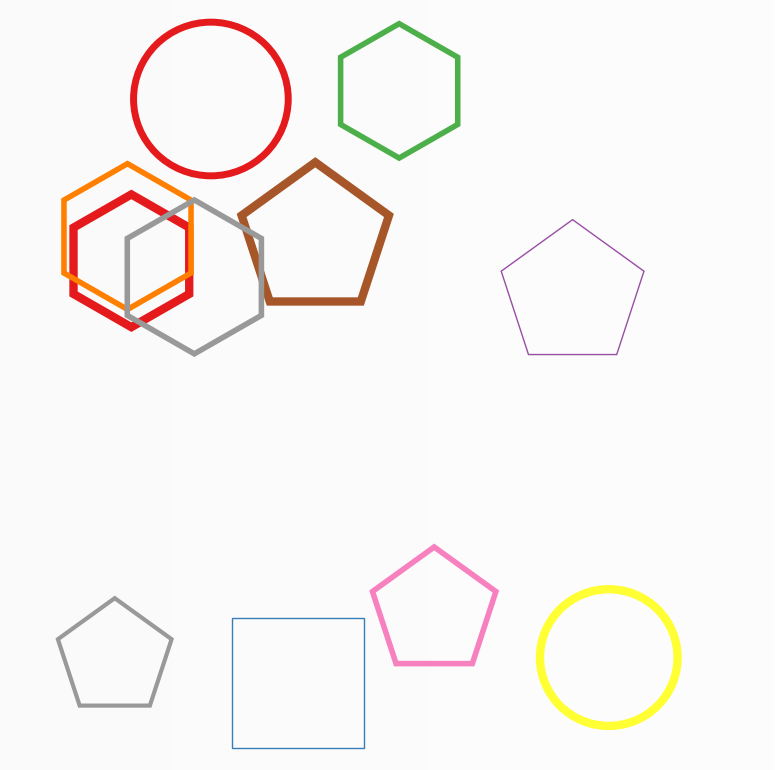[{"shape": "circle", "thickness": 2.5, "radius": 0.5, "center": [0.272, 0.871]}, {"shape": "hexagon", "thickness": 3, "radius": 0.43, "center": [0.17, 0.661]}, {"shape": "square", "thickness": 0.5, "radius": 0.42, "center": [0.384, 0.113]}, {"shape": "hexagon", "thickness": 2, "radius": 0.44, "center": [0.515, 0.882]}, {"shape": "pentagon", "thickness": 0.5, "radius": 0.48, "center": [0.739, 0.618]}, {"shape": "hexagon", "thickness": 2, "radius": 0.47, "center": [0.165, 0.693]}, {"shape": "circle", "thickness": 3, "radius": 0.44, "center": [0.786, 0.146]}, {"shape": "pentagon", "thickness": 3, "radius": 0.5, "center": [0.407, 0.689]}, {"shape": "pentagon", "thickness": 2, "radius": 0.42, "center": [0.56, 0.206]}, {"shape": "hexagon", "thickness": 2, "radius": 0.5, "center": [0.251, 0.64]}, {"shape": "pentagon", "thickness": 1.5, "radius": 0.39, "center": [0.148, 0.146]}]